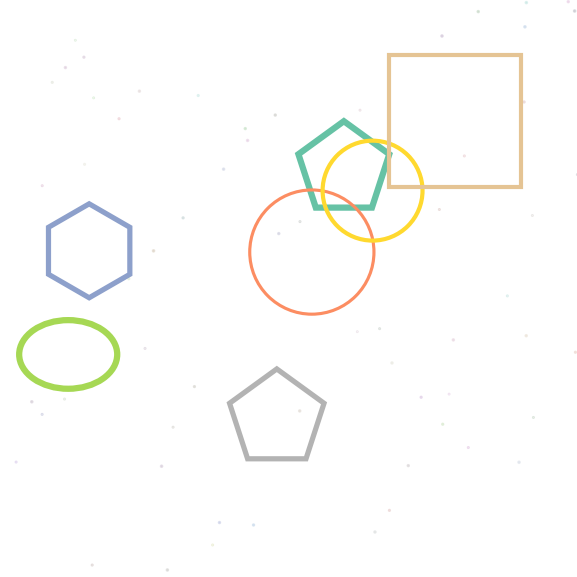[{"shape": "pentagon", "thickness": 3, "radius": 0.41, "center": [0.595, 0.707]}, {"shape": "circle", "thickness": 1.5, "radius": 0.54, "center": [0.54, 0.563]}, {"shape": "hexagon", "thickness": 2.5, "radius": 0.41, "center": [0.154, 0.565]}, {"shape": "oval", "thickness": 3, "radius": 0.42, "center": [0.118, 0.385]}, {"shape": "circle", "thickness": 2, "radius": 0.43, "center": [0.645, 0.669]}, {"shape": "square", "thickness": 2, "radius": 0.57, "center": [0.788, 0.789]}, {"shape": "pentagon", "thickness": 2.5, "radius": 0.43, "center": [0.479, 0.274]}]